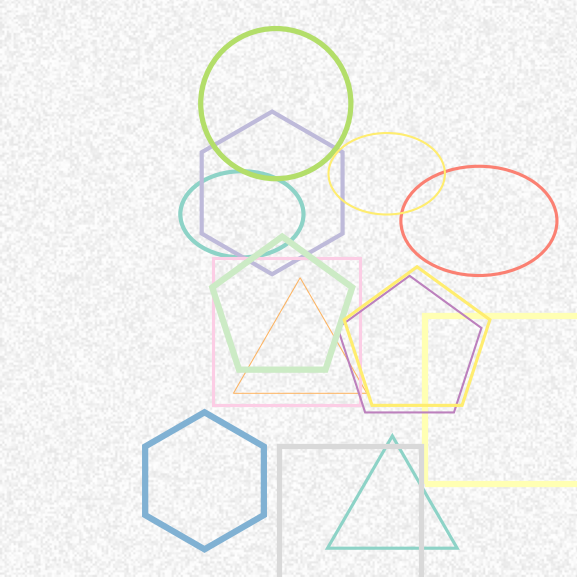[{"shape": "triangle", "thickness": 1.5, "radius": 0.65, "center": [0.679, 0.115]}, {"shape": "oval", "thickness": 2, "radius": 0.53, "center": [0.419, 0.628]}, {"shape": "square", "thickness": 3, "radius": 0.73, "center": [0.882, 0.306]}, {"shape": "hexagon", "thickness": 2, "radius": 0.7, "center": [0.471, 0.665]}, {"shape": "oval", "thickness": 1.5, "radius": 0.68, "center": [0.829, 0.617]}, {"shape": "hexagon", "thickness": 3, "radius": 0.59, "center": [0.354, 0.167]}, {"shape": "triangle", "thickness": 0.5, "radius": 0.67, "center": [0.52, 0.385]}, {"shape": "circle", "thickness": 2.5, "radius": 0.65, "center": [0.478, 0.82]}, {"shape": "square", "thickness": 1.5, "radius": 0.64, "center": [0.496, 0.425]}, {"shape": "square", "thickness": 2.5, "radius": 0.61, "center": [0.606, 0.105]}, {"shape": "pentagon", "thickness": 1, "radius": 0.65, "center": [0.709, 0.391]}, {"shape": "pentagon", "thickness": 3, "radius": 0.64, "center": [0.489, 0.462]}, {"shape": "pentagon", "thickness": 1.5, "radius": 0.66, "center": [0.722, 0.405]}, {"shape": "oval", "thickness": 1, "radius": 0.5, "center": [0.67, 0.698]}]